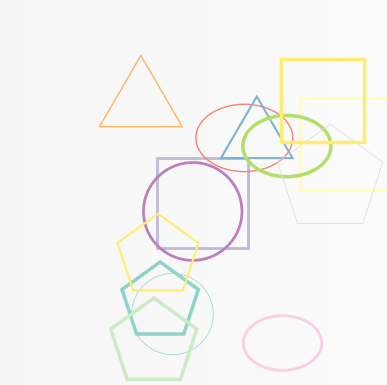[{"shape": "circle", "thickness": 0.5, "radius": 0.53, "center": [0.445, 0.184]}, {"shape": "pentagon", "thickness": 2.5, "radius": 0.52, "center": [0.413, 0.216]}, {"shape": "square", "thickness": 1, "radius": 0.59, "center": [0.893, 0.626]}, {"shape": "square", "thickness": 2, "radius": 0.58, "center": [0.522, 0.472]}, {"shape": "oval", "thickness": 1, "radius": 0.63, "center": [0.631, 0.642]}, {"shape": "triangle", "thickness": 1.5, "radius": 0.53, "center": [0.663, 0.643]}, {"shape": "triangle", "thickness": 1, "radius": 0.62, "center": [0.364, 0.732]}, {"shape": "oval", "thickness": 2.5, "radius": 0.57, "center": [0.74, 0.621]}, {"shape": "oval", "thickness": 2, "radius": 0.51, "center": [0.729, 0.109]}, {"shape": "pentagon", "thickness": 0.5, "radius": 0.71, "center": [0.852, 0.535]}, {"shape": "circle", "thickness": 2, "radius": 0.64, "center": [0.497, 0.451]}, {"shape": "pentagon", "thickness": 2.5, "radius": 0.58, "center": [0.397, 0.109]}, {"shape": "square", "thickness": 2.5, "radius": 0.53, "center": [0.833, 0.739]}, {"shape": "pentagon", "thickness": 1.5, "radius": 0.55, "center": [0.408, 0.335]}]